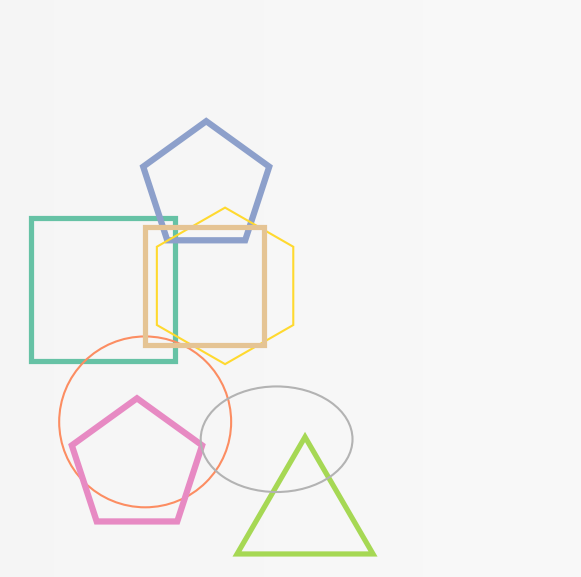[{"shape": "square", "thickness": 2.5, "radius": 0.62, "center": [0.178, 0.498]}, {"shape": "circle", "thickness": 1, "radius": 0.74, "center": [0.25, 0.269]}, {"shape": "pentagon", "thickness": 3, "radius": 0.57, "center": [0.355, 0.675]}, {"shape": "pentagon", "thickness": 3, "radius": 0.59, "center": [0.236, 0.192]}, {"shape": "triangle", "thickness": 2.5, "radius": 0.68, "center": [0.525, 0.107]}, {"shape": "hexagon", "thickness": 1, "radius": 0.68, "center": [0.387, 0.504]}, {"shape": "square", "thickness": 2.5, "radius": 0.51, "center": [0.352, 0.503]}, {"shape": "oval", "thickness": 1, "radius": 0.65, "center": [0.476, 0.239]}]